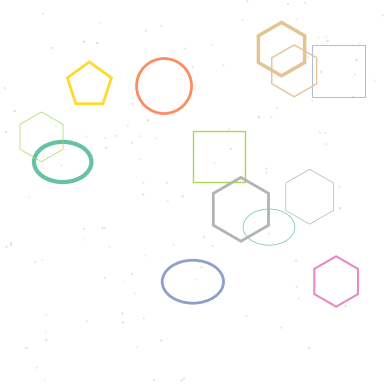[{"shape": "oval", "thickness": 3, "radius": 0.37, "center": [0.163, 0.579]}, {"shape": "oval", "thickness": 0.5, "radius": 0.34, "center": [0.699, 0.41]}, {"shape": "circle", "thickness": 2, "radius": 0.36, "center": [0.426, 0.777]}, {"shape": "square", "thickness": 0.5, "radius": 0.34, "center": [0.879, 0.816]}, {"shape": "oval", "thickness": 2, "radius": 0.4, "center": [0.501, 0.268]}, {"shape": "hexagon", "thickness": 1.5, "radius": 0.33, "center": [0.873, 0.269]}, {"shape": "square", "thickness": 1, "radius": 0.34, "center": [0.569, 0.593]}, {"shape": "hexagon", "thickness": 0.5, "radius": 0.32, "center": [0.108, 0.645]}, {"shape": "pentagon", "thickness": 2, "radius": 0.3, "center": [0.232, 0.779]}, {"shape": "hexagon", "thickness": 1, "radius": 0.34, "center": [0.764, 0.816]}, {"shape": "hexagon", "thickness": 2.5, "radius": 0.35, "center": [0.731, 0.872]}, {"shape": "hexagon", "thickness": 0.5, "radius": 0.36, "center": [0.804, 0.489]}, {"shape": "hexagon", "thickness": 2, "radius": 0.41, "center": [0.626, 0.456]}]